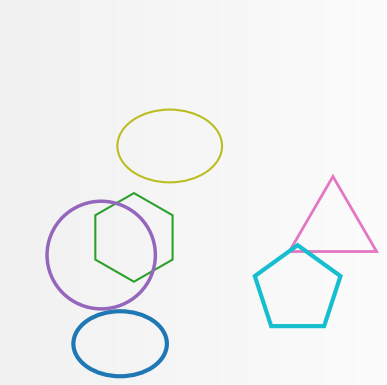[{"shape": "oval", "thickness": 3, "radius": 0.6, "center": [0.31, 0.107]}, {"shape": "hexagon", "thickness": 1.5, "radius": 0.58, "center": [0.346, 0.383]}, {"shape": "circle", "thickness": 2.5, "radius": 0.7, "center": [0.261, 0.338]}, {"shape": "triangle", "thickness": 2, "radius": 0.65, "center": [0.859, 0.412]}, {"shape": "oval", "thickness": 1.5, "radius": 0.68, "center": [0.438, 0.621]}, {"shape": "pentagon", "thickness": 3, "radius": 0.58, "center": [0.768, 0.247]}]